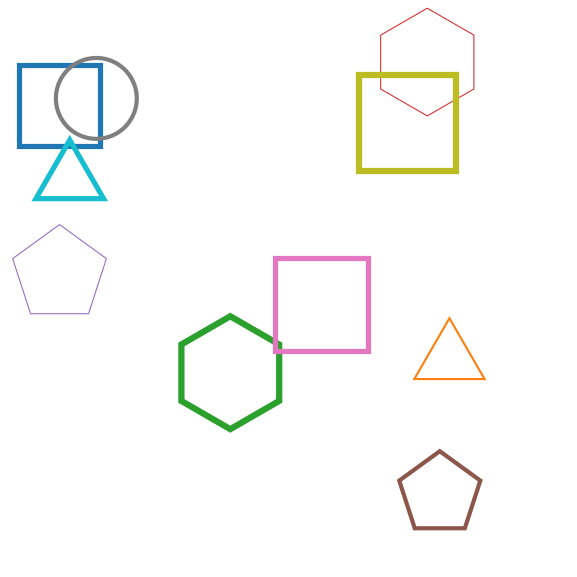[{"shape": "square", "thickness": 2.5, "radius": 0.35, "center": [0.103, 0.817]}, {"shape": "triangle", "thickness": 1, "radius": 0.35, "center": [0.778, 0.378]}, {"shape": "hexagon", "thickness": 3, "radius": 0.49, "center": [0.399, 0.354]}, {"shape": "hexagon", "thickness": 0.5, "radius": 0.47, "center": [0.74, 0.892]}, {"shape": "pentagon", "thickness": 0.5, "radius": 0.43, "center": [0.103, 0.525]}, {"shape": "pentagon", "thickness": 2, "radius": 0.37, "center": [0.762, 0.144]}, {"shape": "square", "thickness": 2.5, "radius": 0.41, "center": [0.556, 0.472]}, {"shape": "circle", "thickness": 2, "radius": 0.35, "center": [0.167, 0.829]}, {"shape": "square", "thickness": 3, "radius": 0.42, "center": [0.706, 0.786]}, {"shape": "triangle", "thickness": 2.5, "radius": 0.34, "center": [0.121, 0.689]}]